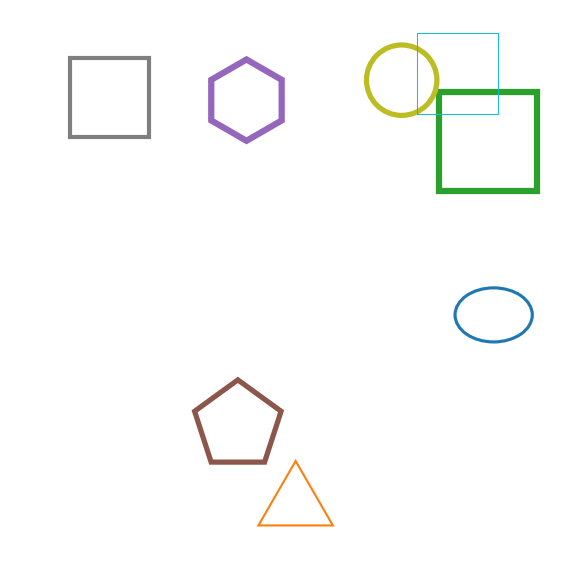[{"shape": "oval", "thickness": 1.5, "radius": 0.33, "center": [0.855, 0.454]}, {"shape": "triangle", "thickness": 1, "radius": 0.37, "center": [0.512, 0.126]}, {"shape": "square", "thickness": 3, "radius": 0.43, "center": [0.845, 0.754]}, {"shape": "hexagon", "thickness": 3, "radius": 0.35, "center": [0.427, 0.826]}, {"shape": "pentagon", "thickness": 2.5, "radius": 0.39, "center": [0.412, 0.263]}, {"shape": "square", "thickness": 2, "radius": 0.34, "center": [0.19, 0.831]}, {"shape": "circle", "thickness": 2.5, "radius": 0.3, "center": [0.696, 0.86]}, {"shape": "square", "thickness": 0.5, "radius": 0.35, "center": [0.792, 0.872]}]